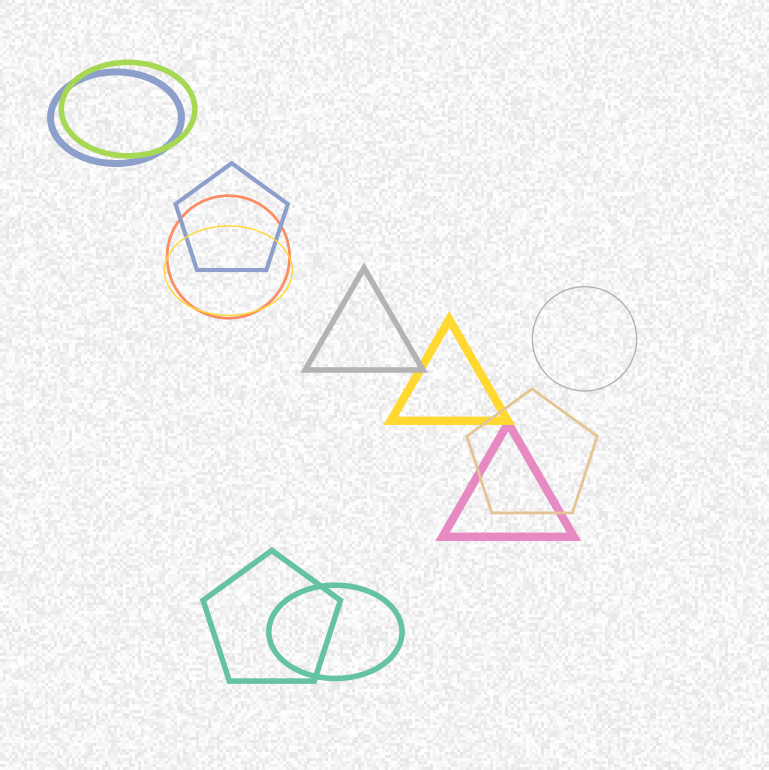[{"shape": "pentagon", "thickness": 2, "radius": 0.47, "center": [0.353, 0.191]}, {"shape": "oval", "thickness": 2, "radius": 0.43, "center": [0.436, 0.179]}, {"shape": "circle", "thickness": 1, "radius": 0.4, "center": [0.297, 0.666]}, {"shape": "oval", "thickness": 2.5, "radius": 0.42, "center": [0.151, 0.847]}, {"shape": "pentagon", "thickness": 1.5, "radius": 0.38, "center": [0.301, 0.711]}, {"shape": "triangle", "thickness": 3, "radius": 0.49, "center": [0.66, 0.352]}, {"shape": "oval", "thickness": 2, "radius": 0.43, "center": [0.166, 0.858]}, {"shape": "oval", "thickness": 0.5, "radius": 0.41, "center": [0.297, 0.649]}, {"shape": "triangle", "thickness": 3, "radius": 0.44, "center": [0.583, 0.497]}, {"shape": "pentagon", "thickness": 1, "radius": 0.45, "center": [0.691, 0.406]}, {"shape": "circle", "thickness": 0.5, "radius": 0.34, "center": [0.759, 0.56]}, {"shape": "triangle", "thickness": 2, "radius": 0.44, "center": [0.473, 0.564]}]